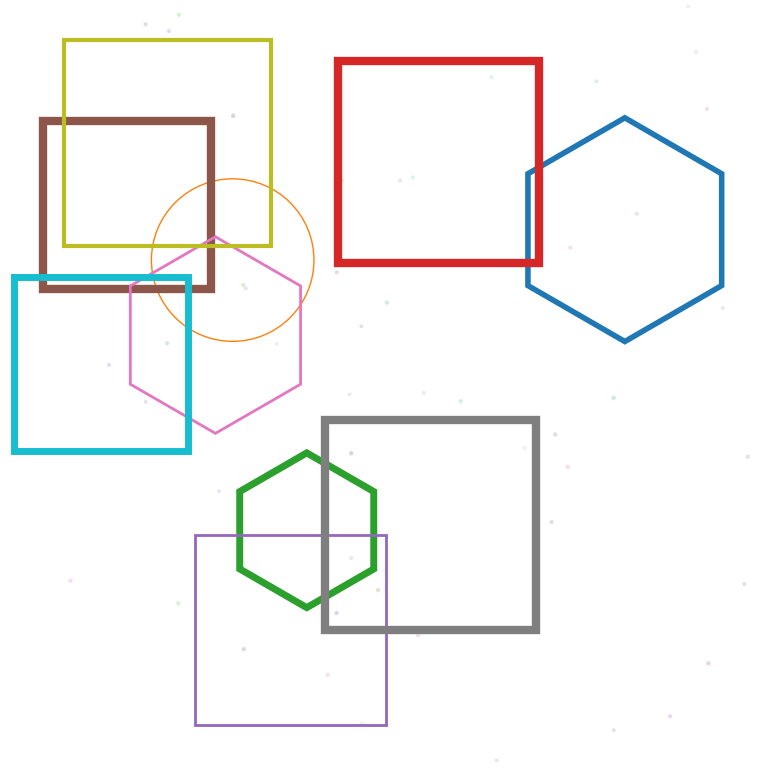[{"shape": "hexagon", "thickness": 2, "radius": 0.73, "center": [0.811, 0.702]}, {"shape": "circle", "thickness": 0.5, "radius": 0.53, "center": [0.302, 0.662]}, {"shape": "hexagon", "thickness": 2.5, "radius": 0.5, "center": [0.398, 0.311]}, {"shape": "square", "thickness": 3, "radius": 0.65, "center": [0.569, 0.789]}, {"shape": "square", "thickness": 1, "radius": 0.62, "center": [0.377, 0.182]}, {"shape": "square", "thickness": 3, "radius": 0.55, "center": [0.165, 0.734]}, {"shape": "hexagon", "thickness": 1, "radius": 0.64, "center": [0.28, 0.565]}, {"shape": "square", "thickness": 3, "radius": 0.68, "center": [0.559, 0.318]}, {"shape": "square", "thickness": 1.5, "radius": 0.67, "center": [0.217, 0.814]}, {"shape": "square", "thickness": 2.5, "radius": 0.56, "center": [0.131, 0.527]}]